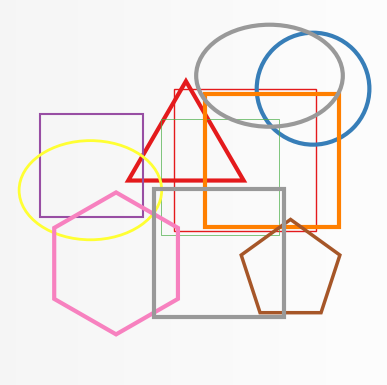[{"shape": "triangle", "thickness": 3, "radius": 0.86, "center": [0.48, 0.617]}, {"shape": "square", "thickness": 1, "radius": 0.92, "center": [0.632, 0.583]}, {"shape": "circle", "thickness": 3, "radius": 0.73, "center": [0.808, 0.77]}, {"shape": "square", "thickness": 0.5, "radius": 0.76, "center": [0.568, 0.541]}, {"shape": "square", "thickness": 1.5, "radius": 0.67, "center": [0.236, 0.57]}, {"shape": "square", "thickness": 3, "radius": 0.86, "center": [0.701, 0.584]}, {"shape": "oval", "thickness": 2, "radius": 0.92, "center": [0.233, 0.506]}, {"shape": "pentagon", "thickness": 2.5, "radius": 0.67, "center": [0.75, 0.296]}, {"shape": "hexagon", "thickness": 3, "radius": 0.92, "center": [0.3, 0.316]}, {"shape": "oval", "thickness": 3, "radius": 0.95, "center": [0.695, 0.803]}, {"shape": "square", "thickness": 3, "radius": 0.84, "center": [0.566, 0.343]}]